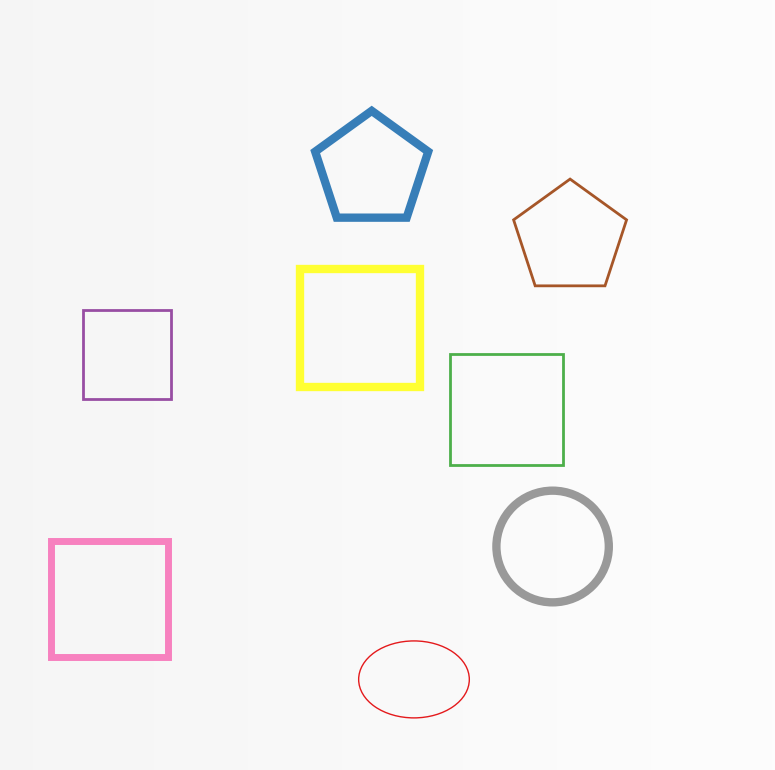[{"shape": "oval", "thickness": 0.5, "radius": 0.36, "center": [0.534, 0.118]}, {"shape": "pentagon", "thickness": 3, "radius": 0.38, "center": [0.48, 0.779]}, {"shape": "square", "thickness": 1, "radius": 0.36, "center": [0.654, 0.468]}, {"shape": "square", "thickness": 1, "radius": 0.29, "center": [0.164, 0.54]}, {"shape": "square", "thickness": 3, "radius": 0.39, "center": [0.464, 0.574]}, {"shape": "pentagon", "thickness": 1, "radius": 0.38, "center": [0.736, 0.691]}, {"shape": "square", "thickness": 2.5, "radius": 0.38, "center": [0.142, 0.222]}, {"shape": "circle", "thickness": 3, "radius": 0.36, "center": [0.713, 0.29]}]